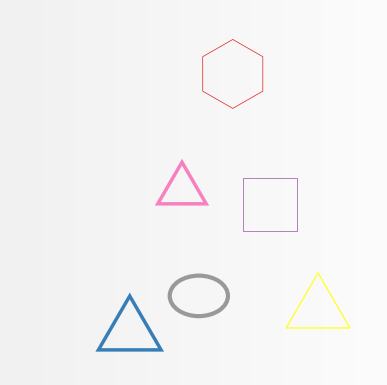[{"shape": "hexagon", "thickness": 0.5, "radius": 0.45, "center": [0.601, 0.808]}, {"shape": "triangle", "thickness": 2.5, "radius": 0.47, "center": [0.335, 0.138]}, {"shape": "square", "thickness": 0.5, "radius": 0.35, "center": [0.697, 0.469]}, {"shape": "triangle", "thickness": 1, "radius": 0.48, "center": [0.821, 0.196]}, {"shape": "triangle", "thickness": 2.5, "radius": 0.36, "center": [0.47, 0.507]}, {"shape": "oval", "thickness": 3, "radius": 0.38, "center": [0.513, 0.231]}]